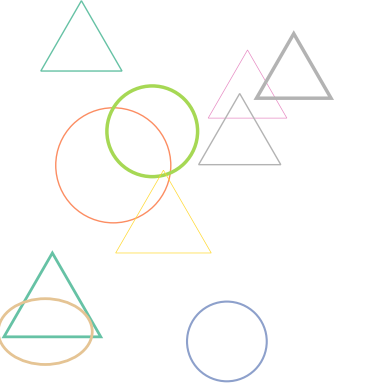[{"shape": "triangle", "thickness": 1, "radius": 0.61, "center": [0.211, 0.876]}, {"shape": "triangle", "thickness": 2, "radius": 0.73, "center": [0.136, 0.198]}, {"shape": "circle", "thickness": 1, "radius": 0.75, "center": [0.294, 0.571]}, {"shape": "circle", "thickness": 1.5, "radius": 0.52, "center": [0.589, 0.113]}, {"shape": "triangle", "thickness": 0.5, "radius": 0.59, "center": [0.643, 0.752]}, {"shape": "circle", "thickness": 2.5, "radius": 0.59, "center": [0.395, 0.659]}, {"shape": "triangle", "thickness": 0.5, "radius": 0.72, "center": [0.425, 0.415]}, {"shape": "oval", "thickness": 2, "radius": 0.61, "center": [0.117, 0.139]}, {"shape": "triangle", "thickness": 2.5, "radius": 0.56, "center": [0.763, 0.801]}, {"shape": "triangle", "thickness": 1, "radius": 0.62, "center": [0.623, 0.634]}]